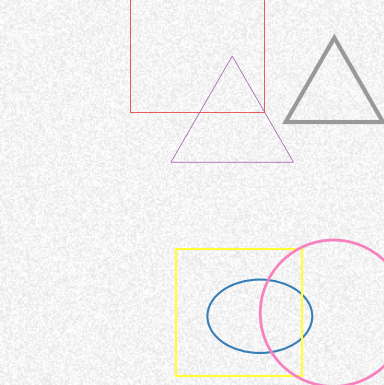[{"shape": "square", "thickness": 0.5, "radius": 0.88, "center": [0.512, 0.884]}, {"shape": "oval", "thickness": 1.5, "radius": 0.68, "center": [0.675, 0.179]}, {"shape": "triangle", "thickness": 0.5, "radius": 0.92, "center": [0.603, 0.671]}, {"shape": "square", "thickness": 1.5, "radius": 0.82, "center": [0.621, 0.188]}, {"shape": "circle", "thickness": 2, "radius": 0.95, "center": [0.866, 0.186]}, {"shape": "triangle", "thickness": 3, "radius": 0.73, "center": [0.868, 0.756]}]